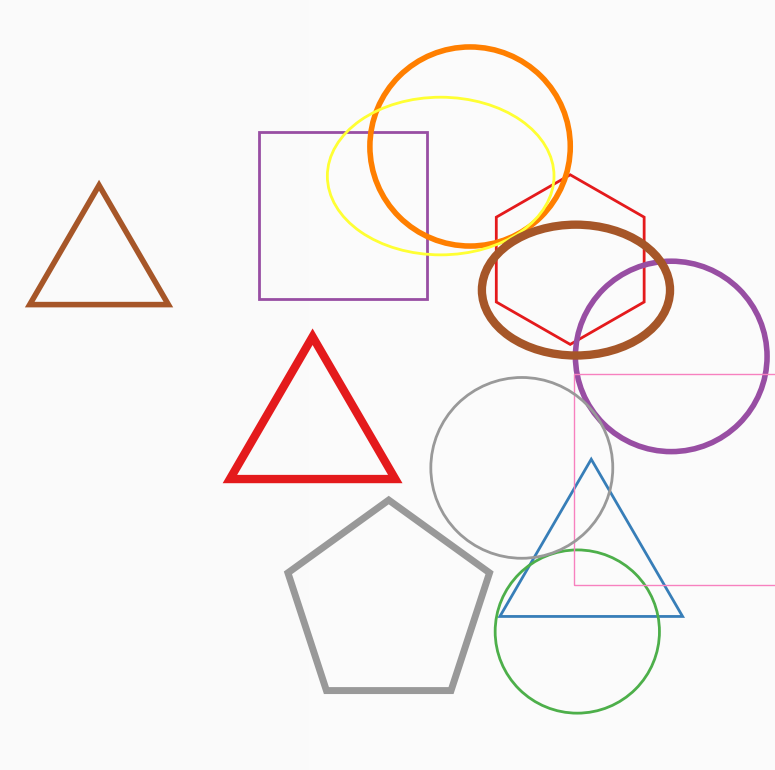[{"shape": "triangle", "thickness": 3, "radius": 0.62, "center": [0.403, 0.439]}, {"shape": "hexagon", "thickness": 1, "radius": 0.55, "center": [0.736, 0.663]}, {"shape": "triangle", "thickness": 1, "radius": 0.68, "center": [0.763, 0.267]}, {"shape": "circle", "thickness": 1, "radius": 0.53, "center": [0.745, 0.18]}, {"shape": "square", "thickness": 1, "radius": 0.54, "center": [0.442, 0.72]}, {"shape": "circle", "thickness": 2, "radius": 0.62, "center": [0.866, 0.537]}, {"shape": "circle", "thickness": 2, "radius": 0.65, "center": [0.607, 0.81]}, {"shape": "oval", "thickness": 1, "radius": 0.73, "center": [0.569, 0.771]}, {"shape": "triangle", "thickness": 2, "radius": 0.52, "center": [0.128, 0.656]}, {"shape": "oval", "thickness": 3, "radius": 0.61, "center": [0.743, 0.623]}, {"shape": "square", "thickness": 0.5, "radius": 0.68, "center": [0.878, 0.377]}, {"shape": "circle", "thickness": 1, "radius": 0.59, "center": [0.673, 0.392]}, {"shape": "pentagon", "thickness": 2.5, "radius": 0.68, "center": [0.502, 0.214]}]